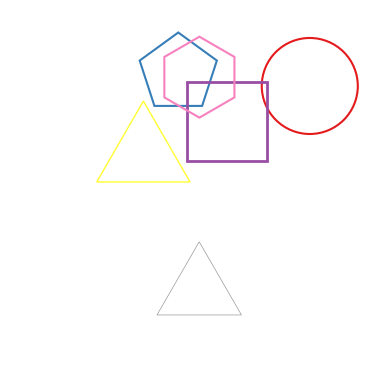[{"shape": "circle", "thickness": 1.5, "radius": 0.62, "center": [0.805, 0.777]}, {"shape": "pentagon", "thickness": 1.5, "radius": 0.53, "center": [0.463, 0.81]}, {"shape": "square", "thickness": 2, "radius": 0.52, "center": [0.589, 0.684]}, {"shape": "triangle", "thickness": 1, "radius": 0.7, "center": [0.372, 0.597]}, {"shape": "hexagon", "thickness": 1.5, "radius": 0.53, "center": [0.518, 0.8]}, {"shape": "triangle", "thickness": 0.5, "radius": 0.63, "center": [0.517, 0.245]}]